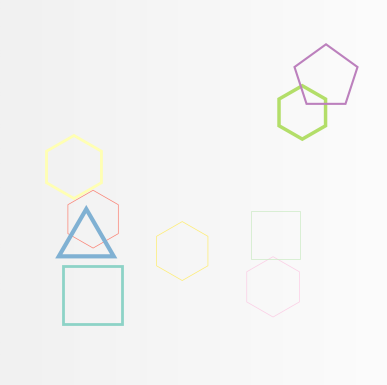[{"shape": "square", "thickness": 2, "radius": 0.38, "center": [0.239, 0.234]}, {"shape": "hexagon", "thickness": 2, "radius": 0.41, "center": [0.191, 0.566]}, {"shape": "hexagon", "thickness": 0.5, "radius": 0.38, "center": [0.24, 0.431]}, {"shape": "triangle", "thickness": 3, "radius": 0.41, "center": [0.223, 0.375]}, {"shape": "hexagon", "thickness": 2.5, "radius": 0.35, "center": [0.78, 0.708]}, {"shape": "hexagon", "thickness": 0.5, "radius": 0.39, "center": [0.705, 0.255]}, {"shape": "pentagon", "thickness": 1.5, "radius": 0.43, "center": [0.841, 0.799]}, {"shape": "square", "thickness": 0.5, "radius": 0.31, "center": [0.711, 0.389]}, {"shape": "hexagon", "thickness": 0.5, "radius": 0.38, "center": [0.47, 0.348]}]